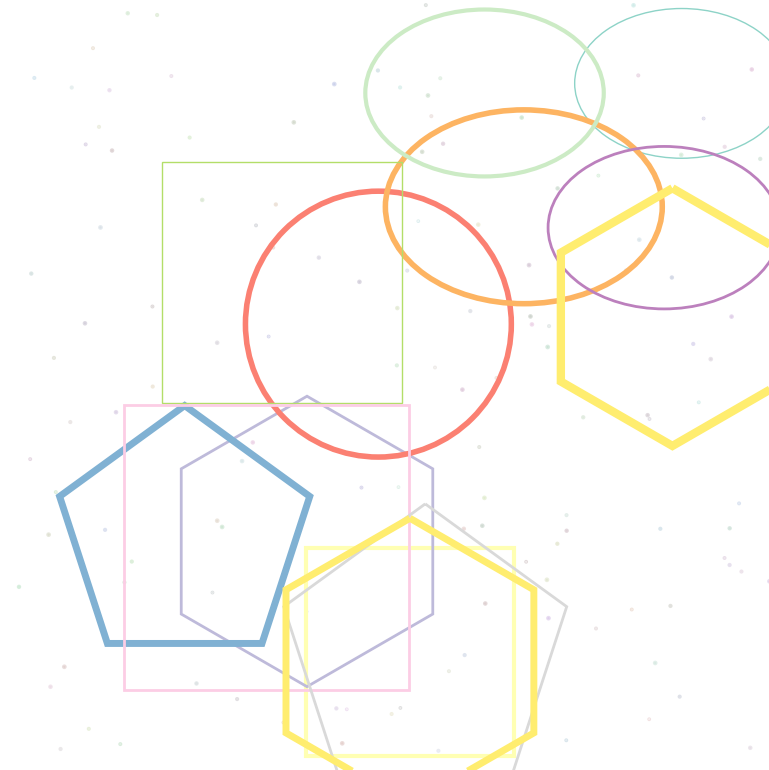[{"shape": "oval", "thickness": 0.5, "radius": 0.69, "center": [0.885, 0.892]}, {"shape": "square", "thickness": 1.5, "radius": 0.67, "center": [0.533, 0.153]}, {"shape": "hexagon", "thickness": 1, "radius": 0.94, "center": [0.399, 0.297]}, {"shape": "circle", "thickness": 2, "radius": 0.86, "center": [0.491, 0.579]}, {"shape": "pentagon", "thickness": 2.5, "radius": 0.85, "center": [0.24, 0.303]}, {"shape": "oval", "thickness": 2, "radius": 0.9, "center": [0.68, 0.731]}, {"shape": "square", "thickness": 0.5, "radius": 0.78, "center": [0.366, 0.633]}, {"shape": "square", "thickness": 1, "radius": 0.93, "center": [0.346, 0.289]}, {"shape": "pentagon", "thickness": 1, "radius": 0.97, "center": [0.552, 0.152]}, {"shape": "oval", "thickness": 1, "radius": 0.75, "center": [0.863, 0.704]}, {"shape": "oval", "thickness": 1.5, "radius": 0.77, "center": [0.629, 0.879]}, {"shape": "hexagon", "thickness": 3, "radius": 0.84, "center": [0.873, 0.588]}, {"shape": "hexagon", "thickness": 2.5, "radius": 0.93, "center": [0.532, 0.141]}]